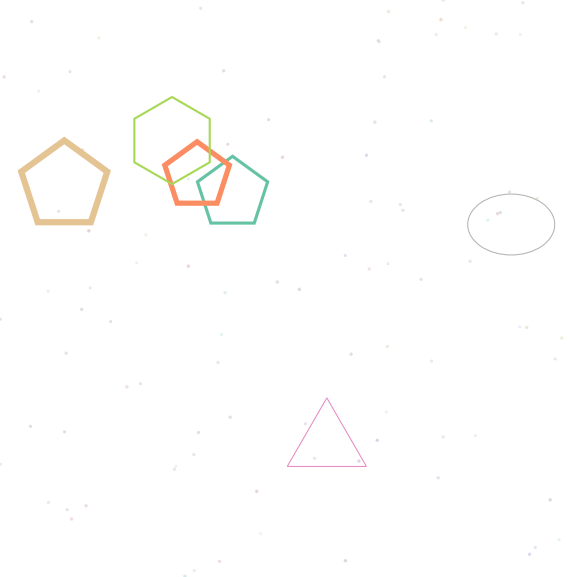[{"shape": "pentagon", "thickness": 1.5, "radius": 0.32, "center": [0.403, 0.665]}, {"shape": "pentagon", "thickness": 2.5, "radius": 0.29, "center": [0.341, 0.695]}, {"shape": "triangle", "thickness": 0.5, "radius": 0.4, "center": [0.566, 0.231]}, {"shape": "hexagon", "thickness": 1, "radius": 0.38, "center": [0.298, 0.756]}, {"shape": "pentagon", "thickness": 3, "radius": 0.39, "center": [0.111, 0.678]}, {"shape": "oval", "thickness": 0.5, "radius": 0.38, "center": [0.885, 0.61]}]